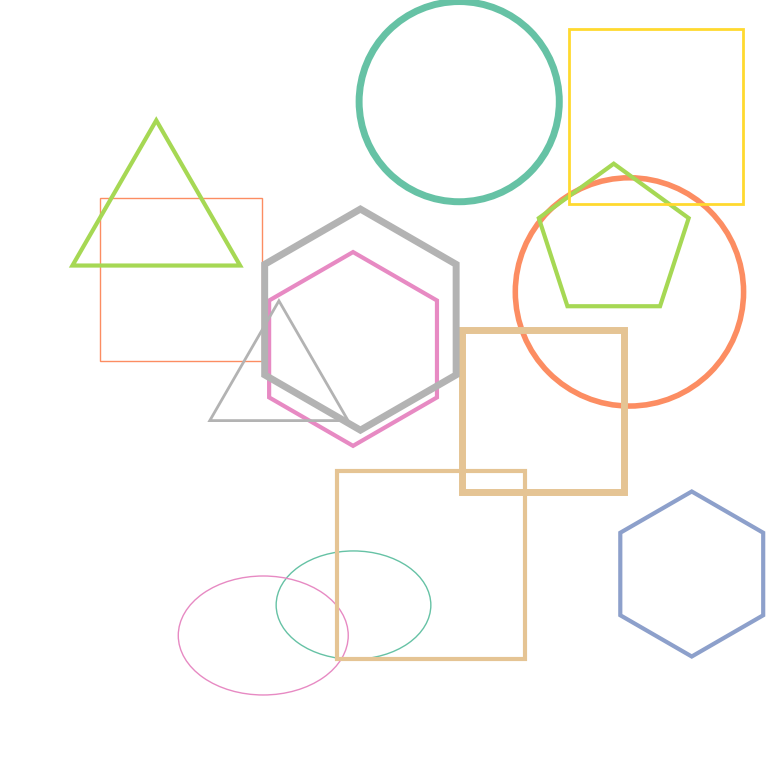[{"shape": "circle", "thickness": 2.5, "radius": 0.65, "center": [0.596, 0.868]}, {"shape": "oval", "thickness": 0.5, "radius": 0.5, "center": [0.459, 0.214]}, {"shape": "square", "thickness": 0.5, "radius": 0.53, "center": [0.235, 0.637]}, {"shape": "circle", "thickness": 2, "radius": 0.74, "center": [0.817, 0.621]}, {"shape": "hexagon", "thickness": 1.5, "radius": 0.54, "center": [0.898, 0.255]}, {"shape": "oval", "thickness": 0.5, "radius": 0.55, "center": [0.342, 0.175]}, {"shape": "hexagon", "thickness": 1.5, "radius": 0.63, "center": [0.459, 0.547]}, {"shape": "triangle", "thickness": 1.5, "radius": 0.63, "center": [0.203, 0.718]}, {"shape": "pentagon", "thickness": 1.5, "radius": 0.51, "center": [0.797, 0.685]}, {"shape": "square", "thickness": 1, "radius": 0.57, "center": [0.852, 0.849]}, {"shape": "square", "thickness": 2.5, "radius": 0.52, "center": [0.705, 0.466]}, {"shape": "square", "thickness": 1.5, "radius": 0.61, "center": [0.559, 0.266]}, {"shape": "triangle", "thickness": 1, "radius": 0.52, "center": [0.362, 0.506]}, {"shape": "hexagon", "thickness": 2.5, "radius": 0.72, "center": [0.468, 0.585]}]